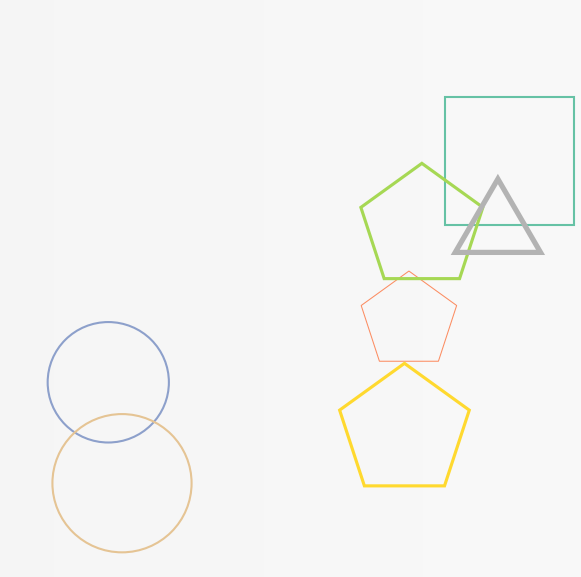[{"shape": "square", "thickness": 1, "radius": 0.56, "center": [0.877, 0.72]}, {"shape": "pentagon", "thickness": 0.5, "radius": 0.43, "center": [0.704, 0.443]}, {"shape": "circle", "thickness": 1, "radius": 0.52, "center": [0.186, 0.337]}, {"shape": "pentagon", "thickness": 1.5, "radius": 0.55, "center": [0.726, 0.606]}, {"shape": "pentagon", "thickness": 1.5, "radius": 0.59, "center": [0.696, 0.253]}, {"shape": "circle", "thickness": 1, "radius": 0.6, "center": [0.21, 0.162]}, {"shape": "triangle", "thickness": 2.5, "radius": 0.42, "center": [0.857, 0.604]}]